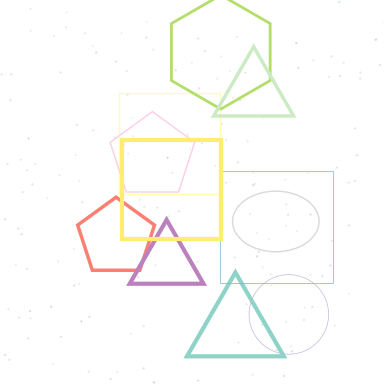[{"shape": "triangle", "thickness": 3, "radius": 0.73, "center": [0.611, 0.147]}, {"shape": "square", "thickness": 1, "radius": 0.66, "center": [0.44, 0.628]}, {"shape": "circle", "thickness": 0.5, "radius": 0.52, "center": [0.75, 0.183]}, {"shape": "pentagon", "thickness": 2.5, "radius": 0.52, "center": [0.302, 0.383]}, {"shape": "square", "thickness": 0.5, "radius": 0.73, "center": [0.718, 0.41]}, {"shape": "hexagon", "thickness": 2, "radius": 0.74, "center": [0.574, 0.865]}, {"shape": "pentagon", "thickness": 1, "radius": 0.58, "center": [0.396, 0.595]}, {"shape": "oval", "thickness": 1, "radius": 0.56, "center": [0.716, 0.425]}, {"shape": "triangle", "thickness": 3, "radius": 0.55, "center": [0.433, 0.318]}, {"shape": "triangle", "thickness": 2.5, "radius": 0.6, "center": [0.659, 0.759]}, {"shape": "square", "thickness": 3, "radius": 0.64, "center": [0.444, 0.508]}]